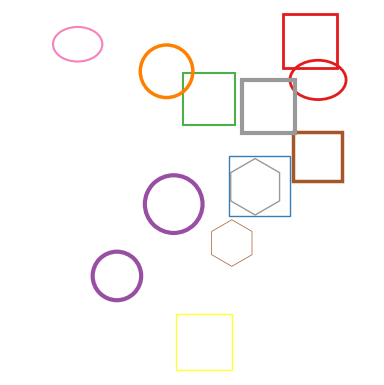[{"shape": "oval", "thickness": 2, "radius": 0.36, "center": [0.826, 0.792]}, {"shape": "square", "thickness": 2, "radius": 0.35, "center": [0.806, 0.894]}, {"shape": "square", "thickness": 1, "radius": 0.39, "center": [0.674, 0.516]}, {"shape": "square", "thickness": 1.5, "radius": 0.34, "center": [0.544, 0.743]}, {"shape": "circle", "thickness": 3, "radius": 0.32, "center": [0.304, 0.283]}, {"shape": "circle", "thickness": 3, "radius": 0.37, "center": [0.451, 0.47]}, {"shape": "circle", "thickness": 2.5, "radius": 0.34, "center": [0.433, 0.815]}, {"shape": "square", "thickness": 1, "radius": 0.36, "center": [0.53, 0.112]}, {"shape": "hexagon", "thickness": 0.5, "radius": 0.3, "center": [0.602, 0.369]}, {"shape": "square", "thickness": 2.5, "radius": 0.32, "center": [0.824, 0.594]}, {"shape": "oval", "thickness": 1.5, "radius": 0.32, "center": [0.202, 0.885]}, {"shape": "square", "thickness": 3, "radius": 0.34, "center": [0.699, 0.723]}, {"shape": "hexagon", "thickness": 1, "radius": 0.37, "center": [0.663, 0.515]}]